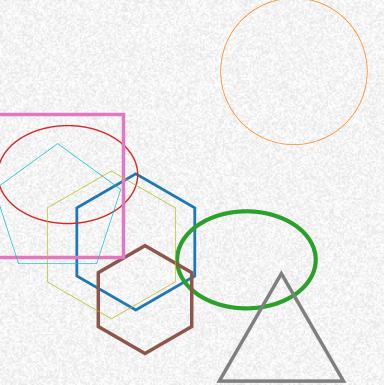[{"shape": "hexagon", "thickness": 2, "radius": 0.88, "center": [0.353, 0.372]}, {"shape": "circle", "thickness": 0.5, "radius": 0.95, "center": [0.764, 0.815]}, {"shape": "oval", "thickness": 3, "radius": 0.9, "center": [0.64, 0.325]}, {"shape": "oval", "thickness": 1, "radius": 0.91, "center": [0.176, 0.547]}, {"shape": "hexagon", "thickness": 2.5, "radius": 0.7, "center": [0.377, 0.222]}, {"shape": "square", "thickness": 2.5, "radius": 0.93, "center": [0.134, 0.519]}, {"shape": "triangle", "thickness": 2.5, "radius": 0.93, "center": [0.731, 0.103]}, {"shape": "hexagon", "thickness": 0.5, "radius": 0.96, "center": [0.289, 0.364]}, {"shape": "pentagon", "thickness": 0.5, "radius": 0.86, "center": [0.15, 0.455]}]